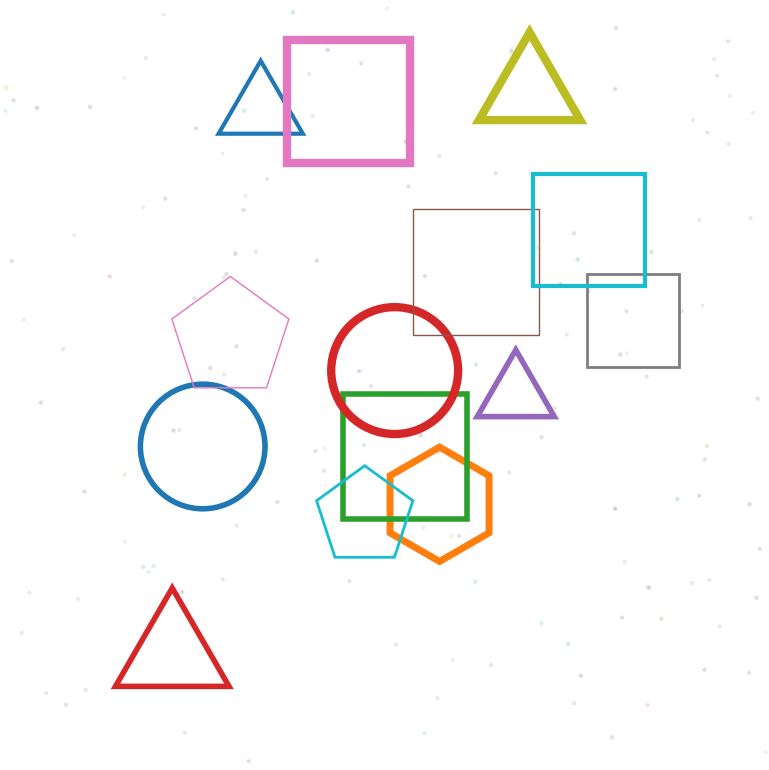[{"shape": "triangle", "thickness": 1.5, "radius": 0.32, "center": [0.339, 0.858]}, {"shape": "circle", "thickness": 2, "radius": 0.4, "center": [0.263, 0.42]}, {"shape": "hexagon", "thickness": 2.5, "radius": 0.37, "center": [0.571, 0.345]}, {"shape": "square", "thickness": 2, "radius": 0.41, "center": [0.526, 0.407]}, {"shape": "triangle", "thickness": 2, "radius": 0.43, "center": [0.224, 0.151]}, {"shape": "circle", "thickness": 3, "radius": 0.41, "center": [0.513, 0.519]}, {"shape": "triangle", "thickness": 2, "radius": 0.29, "center": [0.67, 0.488]}, {"shape": "square", "thickness": 0.5, "radius": 0.41, "center": [0.618, 0.647]}, {"shape": "pentagon", "thickness": 0.5, "radius": 0.4, "center": [0.299, 0.561]}, {"shape": "square", "thickness": 3, "radius": 0.4, "center": [0.452, 0.868]}, {"shape": "square", "thickness": 1, "radius": 0.3, "center": [0.822, 0.584]}, {"shape": "triangle", "thickness": 3, "radius": 0.38, "center": [0.688, 0.882]}, {"shape": "square", "thickness": 1.5, "radius": 0.36, "center": [0.765, 0.701]}, {"shape": "pentagon", "thickness": 1, "radius": 0.33, "center": [0.474, 0.329]}]